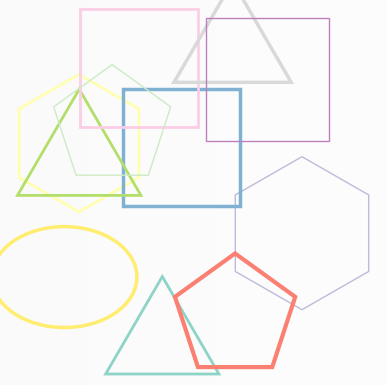[{"shape": "triangle", "thickness": 2, "radius": 0.84, "center": [0.419, 0.113]}, {"shape": "hexagon", "thickness": 2, "radius": 0.89, "center": [0.204, 0.628]}, {"shape": "hexagon", "thickness": 1, "radius": 0.99, "center": [0.779, 0.394]}, {"shape": "pentagon", "thickness": 3, "radius": 0.82, "center": [0.607, 0.179]}, {"shape": "square", "thickness": 2.5, "radius": 0.76, "center": [0.468, 0.617]}, {"shape": "triangle", "thickness": 2, "radius": 0.92, "center": [0.204, 0.584]}, {"shape": "square", "thickness": 2, "radius": 0.77, "center": [0.359, 0.823]}, {"shape": "triangle", "thickness": 2.5, "radius": 0.87, "center": [0.6, 0.873]}, {"shape": "square", "thickness": 1, "radius": 0.8, "center": [0.69, 0.794]}, {"shape": "pentagon", "thickness": 1, "radius": 0.79, "center": [0.29, 0.673]}, {"shape": "oval", "thickness": 2.5, "radius": 0.94, "center": [0.166, 0.28]}]